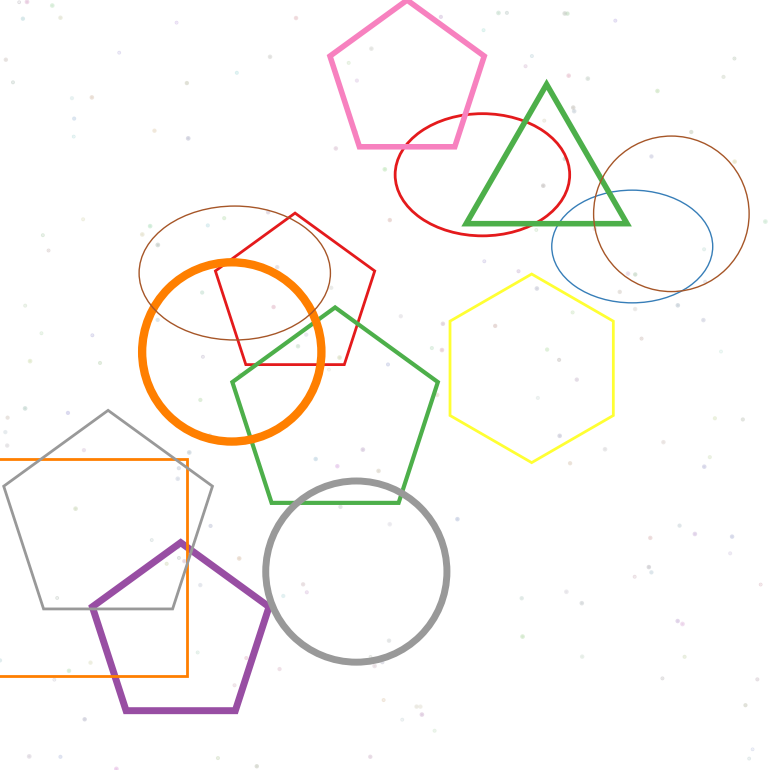[{"shape": "pentagon", "thickness": 1, "radius": 0.54, "center": [0.383, 0.614]}, {"shape": "oval", "thickness": 1, "radius": 0.57, "center": [0.627, 0.773]}, {"shape": "oval", "thickness": 0.5, "radius": 0.52, "center": [0.821, 0.68]}, {"shape": "pentagon", "thickness": 1.5, "radius": 0.7, "center": [0.435, 0.46]}, {"shape": "triangle", "thickness": 2, "radius": 0.6, "center": [0.71, 0.77]}, {"shape": "pentagon", "thickness": 2.5, "radius": 0.6, "center": [0.235, 0.175]}, {"shape": "square", "thickness": 1, "radius": 0.7, "center": [0.102, 0.263]}, {"shape": "circle", "thickness": 3, "radius": 0.58, "center": [0.301, 0.543]}, {"shape": "hexagon", "thickness": 1, "radius": 0.61, "center": [0.69, 0.522]}, {"shape": "oval", "thickness": 0.5, "radius": 0.62, "center": [0.305, 0.645]}, {"shape": "circle", "thickness": 0.5, "radius": 0.5, "center": [0.872, 0.722]}, {"shape": "pentagon", "thickness": 2, "radius": 0.53, "center": [0.529, 0.895]}, {"shape": "circle", "thickness": 2.5, "radius": 0.59, "center": [0.463, 0.258]}, {"shape": "pentagon", "thickness": 1, "radius": 0.71, "center": [0.14, 0.325]}]